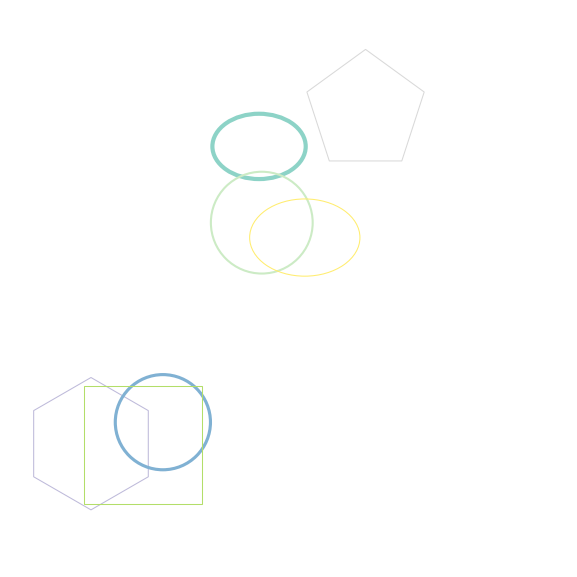[{"shape": "oval", "thickness": 2, "radius": 0.4, "center": [0.449, 0.746]}, {"shape": "hexagon", "thickness": 0.5, "radius": 0.57, "center": [0.158, 0.231]}, {"shape": "circle", "thickness": 1.5, "radius": 0.41, "center": [0.282, 0.268]}, {"shape": "square", "thickness": 0.5, "radius": 0.51, "center": [0.247, 0.229]}, {"shape": "pentagon", "thickness": 0.5, "radius": 0.53, "center": [0.633, 0.807]}, {"shape": "circle", "thickness": 1, "radius": 0.44, "center": [0.453, 0.614]}, {"shape": "oval", "thickness": 0.5, "radius": 0.48, "center": [0.528, 0.588]}]